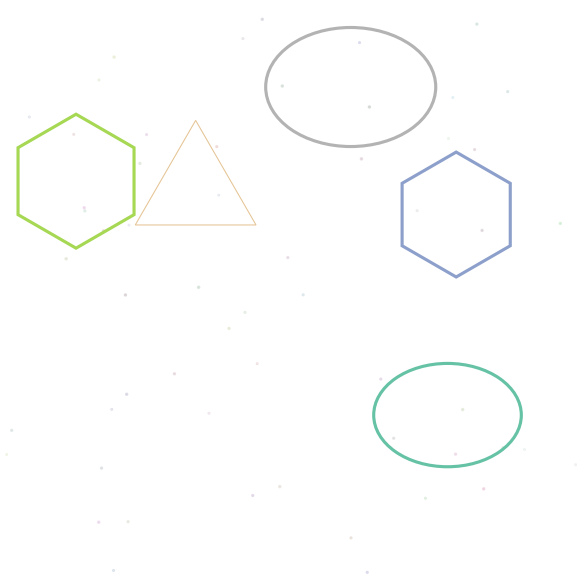[{"shape": "oval", "thickness": 1.5, "radius": 0.64, "center": [0.775, 0.28]}, {"shape": "hexagon", "thickness": 1.5, "radius": 0.54, "center": [0.79, 0.628]}, {"shape": "hexagon", "thickness": 1.5, "radius": 0.58, "center": [0.132, 0.685]}, {"shape": "triangle", "thickness": 0.5, "radius": 0.6, "center": [0.339, 0.67]}, {"shape": "oval", "thickness": 1.5, "radius": 0.74, "center": [0.607, 0.848]}]